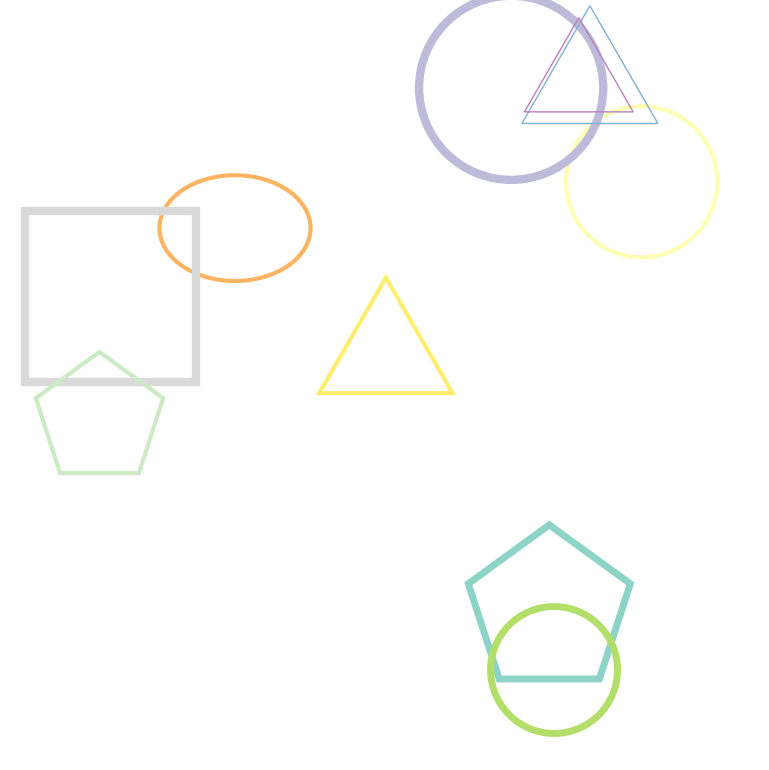[{"shape": "pentagon", "thickness": 2.5, "radius": 0.55, "center": [0.713, 0.208]}, {"shape": "circle", "thickness": 1.5, "radius": 0.49, "center": [0.833, 0.764]}, {"shape": "circle", "thickness": 3, "radius": 0.6, "center": [0.664, 0.886]}, {"shape": "triangle", "thickness": 0.5, "radius": 0.51, "center": [0.766, 0.891]}, {"shape": "oval", "thickness": 1.5, "radius": 0.49, "center": [0.305, 0.704]}, {"shape": "circle", "thickness": 2.5, "radius": 0.41, "center": [0.72, 0.13]}, {"shape": "square", "thickness": 3, "radius": 0.56, "center": [0.143, 0.615]}, {"shape": "triangle", "thickness": 0.5, "radius": 0.41, "center": [0.752, 0.896]}, {"shape": "pentagon", "thickness": 1.5, "radius": 0.43, "center": [0.129, 0.456]}, {"shape": "triangle", "thickness": 1.5, "radius": 0.5, "center": [0.501, 0.539]}]